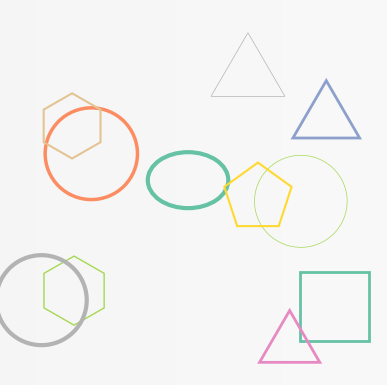[{"shape": "square", "thickness": 2, "radius": 0.45, "center": [0.864, 0.204]}, {"shape": "oval", "thickness": 3, "radius": 0.52, "center": [0.485, 0.532]}, {"shape": "circle", "thickness": 2.5, "radius": 0.6, "center": [0.236, 0.601]}, {"shape": "triangle", "thickness": 2, "radius": 0.5, "center": [0.842, 0.691]}, {"shape": "triangle", "thickness": 2, "radius": 0.45, "center": [0.748, 0.104]}, {"shape": "circle", "thickness": 0.5, "radius": 0.6, "center": [0.776, 0.477]}, {"shape": "hexagon", "thickness": 1, "radius": 0.45, "center": [0.191, 0.245]}, {"shape": "pentagon", "thickness": 1.5, "radius": 0.46, "center": [0.666, 0.486]}, {"shape": "hexagon", "thickness": 1.5, "radius": 0.42, "center": [0.186, 0.673]}, {"shape": "circle", "thickness": 3, "radius": 0.58, "center": [0.107, 0.22]}, {"shape": "triangle", "thickness": 0.5, "radius": 0.55, "center": [0.64, 0.805]}]